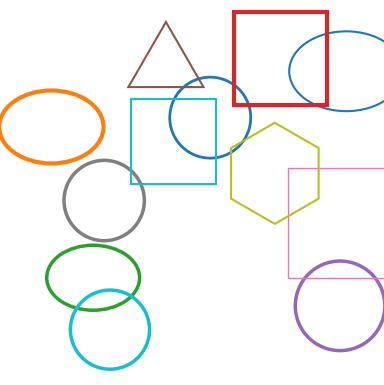[{"shape": "oval", "thickness": 1.5, "radius": 0.74, "center": [0.899, 0.815]}, {"shape": "circle", "thickness": 2, "radius": 0.53, "center": [0.546, 0.694]}, {"shape": "oval", "thickness": 3, "radius": 0.68, "center": [0.133, 0.67]}, {"shape": "oval", "thickness": 2.5, "radius": 0.6, "center": [0.242, 0.279]}, {"shape": "square", "thickness": 3, "radius": 0.6, "center": [0.729, 0.848]}, {"shape": "circle", "thickness": 2.5, "radius": 0.58, "center": [0.883, 0.206]}, {"shape": "triangle", "thickness": 1.5, "radius": 0.56, "center": [0.431, 0.83]}, {"shape": "square", "thickness": 1, "radius": 0.72, "center": [0.891, 0.42]}, {"shape": "circle", "thickness": 2.5, "radius": 0.52, "center": [0.271, 0.479]}, {"shape": "hexagon", "thickness": 1.5, "radius": 0.66, "center": [0.714, 0.55]}, {"shape": "square", "thickness": 1.5, "radius": 0.55, "center": [0.451, 0.632]}, {"shape": "circle", "thickness": 2.5, "radius": 0.51, "center": [0.286, 0.144]}]